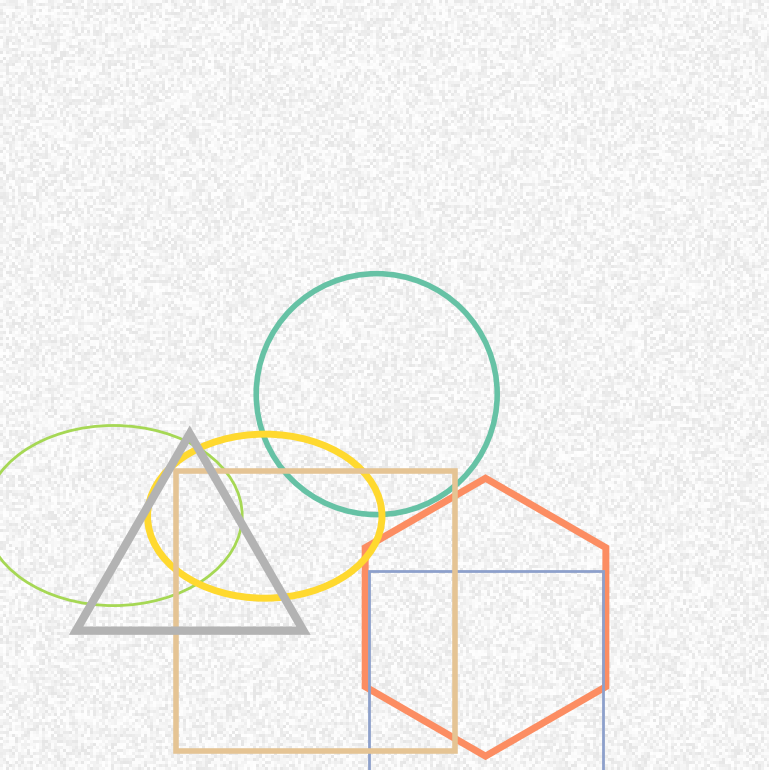[{"shape": "circle", "thickness": 2, "radius": 0.78, "center": [0.489, 0.488]}, {"shape": "hexagon", "thickness": 2.5, "radius": 0.9, "center": [0.631, 0.198]}, {"shape": "square", "thickness": 1, "radius": 0.76, "center": [0.631, 0.106]}, {"shape": "oval", "thickness": 1, "radius": 0.84, "center": [0.147, 0.33]}, {"shape": "oval", "thickness": 2.5, "radius": 0.76, "center": [0.344, 0.33]}, {"shape": "square", "thickness": 2, "radius": 0.91, "center": [0.41, 0.206]}, {"shape": "triangle", "thickness": 3, "radius": 0.85, "center": [0.246, 0.266]}]